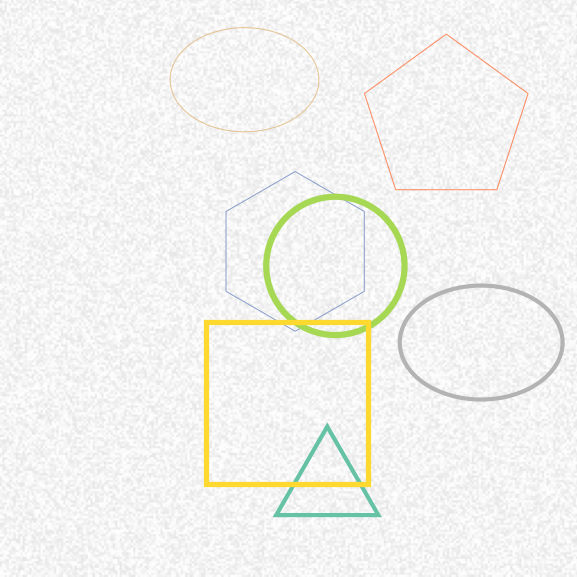[{"shape": "triangle", "thickness": 2, "radius": 0.51, "center": [0.567, 0.158]}, {"shape": "pentagon", "thickness": 0.5, "radius": 0.74, "center": [0.773, 0.791]}, {"shape": "hexagon", "thickness": 0.5, "radius": 0.69, "center": [0.511, 0.564]}, {"shape": "circle", "thickness": 3, "radius": 0.6, "center": [0.581, 0.539]}, {"shape": "square", "thickness": 2.5, "radius": 0.7, "center": [0.497, 0.301]}, {"shape": "oval", "thickness": 0.5, "radius": 0.64, "center": [0.423, 0.861]}, {"shape": "oval", "thickness": 2, "radius": 0.7, "center": [0.833, 0.406]}]